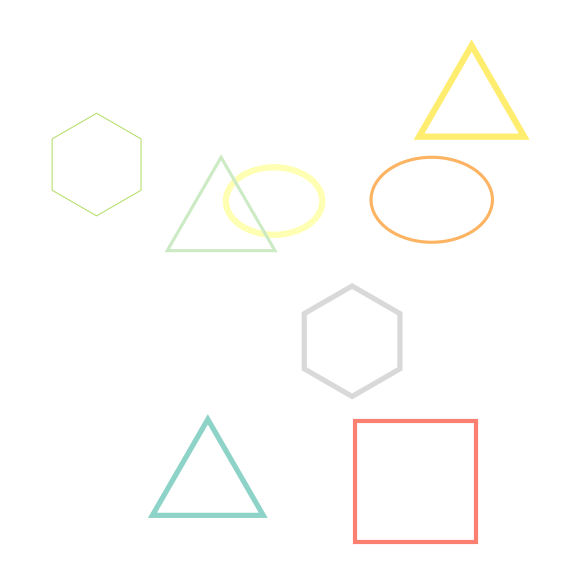[{"shape": "triangle", "thickness": 2.5, "radius": 0.55, "center": [0.36, 0.162]}, {"shape": "oval", "thickness": 3, "radius": 0.42, "center": [0.475, 0.651]}, {"shape": "square", "thickness": 2, "radius": 0.52, "center": [0.72, 0.165]}, {"shape": "oval", "thickness": 1.5, "radius": 0.53, "center": [0.748, 0.653]}, {"shape": "hexagon", "thickness": 0.5, "radius": 0.44, "center": [0.167, 0.714]}, {"shape": "hexagon", "thickness": 2.5, "radius": 0.48, "center": [0.61, 0.408]}, {"shape": "triangle", "thickness": 1.5, "radius": 0.54, "center": [0.383, 0.619]}, {"shape": "triangle", "thickness": 3, "radius": 0.53, "center": [0.817, 0.815]}]